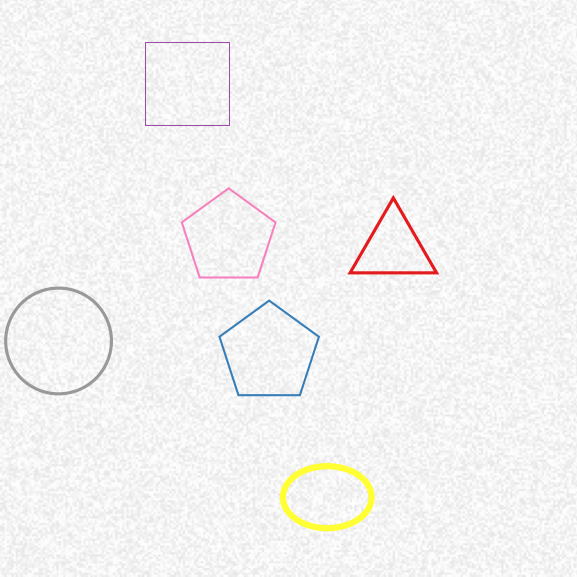[{"shape": "triangle", "thickness": 1.5, "radius": 0.43, "center": [0.681, 0.57]}, {"shape": "pentagon", "thickness": 1, "radius": 0.45, "center": [0.466, 0.388]}, {"shape": "square", "thickness": 0.5, "radius": 0.36, "center": [0.324, 0.855]}, {"shape": "oval", "thickness": 3, "radius": 0.38, "center": [0.567, 0.138]}, {"shape": "pentagon", "thickness": 1, "radius": 0.43, "center": [0.396, 0.588]}, {"shape": "circle", "thickness": 1.5, "radius": 0.46, "center": [0.101, 0.409]}]